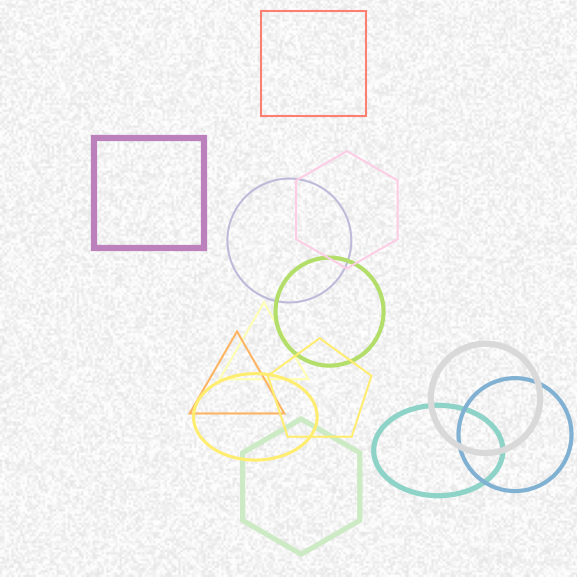[{"shape": "oval", "thickness": 2.5, "radius": 0.56, "center": [0.759, 0.219]}, {"shape": "triangle", "thickness": 1, "radius": 0.44, "center": [0.457, 0.387]}, {"shape": "circle", "thickness": 1, "radius": 0.54, "center": [0.501, 0.583]}, {"shape": "square", "thickness": 1, "radius": 0.45, "center": [0.543, 0.89]}, {"shape": "circle", "thickness": 2, "radius": 0.49, "center": [0.892, 0.247]}, {"shape": "triangle", "thickness": 1, "radius": 0.47, "center": [0.41, 0.33]}, {"shape": "circle", "thickness": 2, "radius": 0.47, "center": [0.571, 0.46]}, {"shape": "hexagon", "thickness": 1, "radius": 0.51, "center": [0.601, 0.636]}, {"shape": "circle", "thickness": 3, "radius": 0.47, "center": [0.841, 0.309]}, {"shape": "square", "thickness": 3, "radius": 0.48, "center": [0.258, 0.665]}, {"shape": "hexagon", "thickness": 2.5, "radius": 0.59, "center": [0.522, 0.157]}, {"shape": "pentagon", "thickness": 1, "radius": 0.47, "center": [0.554, 0.319]}, {"shape": "oval", "thickness": 1.5, "radius": 0.54, "center": [0.442, 0.277]}]